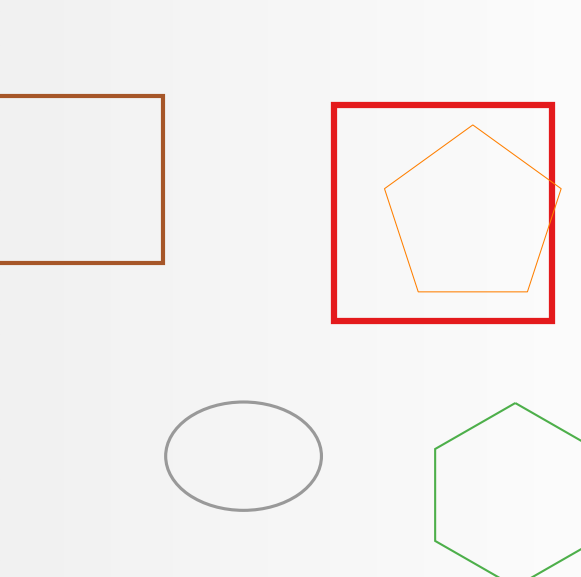[{"shape": "square", "thickness": 3, "radius": 0.94, "center": [0.762, 0.63]}, {"shape": "hexagon", "thickness": 1, "radius": 0.8, "center": [0.887, 0.142]}, {"shape": "pentagon", "thickness": 0.5, "radius": 0.8, "center": [0.813, 0.623]}, {"shape": "square", "thickness": 2, "radius": 0.73, "center": [0.135, 0.688]}, {"shape": "oval", "thickness": 1.5, "radius": 0.67, "center": [0.419, 0.209]}]